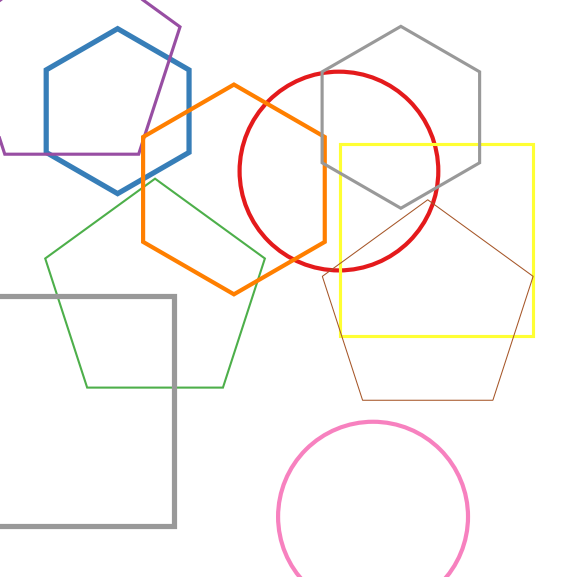[{"shape": "circle", "thickness": 2, "radius": 0.86, "center": [0.587, 0.703]}, {"shape": "hexagon", "thickness": 2.5, "radius": 0.71, "center": [0.204, 0.807]}, {"shape": "pentagon", "thickness": 1, "radius": 1.0, "center": [0.268, 0.49]}, {"shape": "pentagon", "thickness": 1.5, "radius": 0.99, "center": [0.124, 0.892]}, {"shape": "hexagon", "thickness": 2, "radius": 0.91, "center": [0.405, 0.671]}, {"shape": "square", "thickness": 1.5, "radius": 0.83, "center": [0.756, 0.583]}, {"shape": "pentagon", "thickness": 0.5, "radius": 0.96, "center": [0.741, 0.461]}, {"shape": "circle", "thickness": 2, "radius": 0.82, "center": [0.646, 0.104]}, {"shape": "square", "thickness": 2.5, "radius": 1.0, "center": [0.102, 0.287]}, {"shape": "hexagon", "thickness": 1.5, "radius": 0.79, "center": [0.694, 0.796]}]